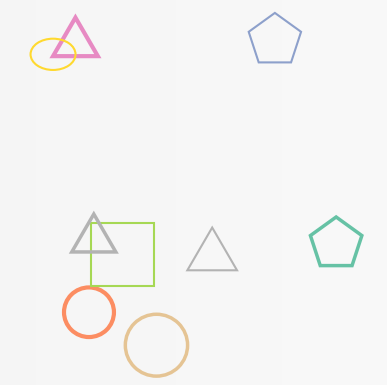[{"shape": "pentagon", "thickness": 2.5, "radius": 0.35, "center": [0.867, 0.367]}, {"shape": "circle", "thickness": 3, "radius": 0.32, "center": [0.23, 0.189]}, {"shape": "pentagon", "thickness": 1.5, "radius": 0.36, "center": [0.709, 0.895]}, {"shape": "triangle", "thickness": 3, "radius": 0.33, "center": [0.195, 0.888]}, {"shape": "square", "thickness": 1.5, "radius": 0.41, "center": [0.316, 0.339]}, {"shape": "oval", "thickness": 1.5, "radius": 0.29, "center": [0.137, 0.859]}, {"shape": "circle", "thickness": 2.5, "radius": 0.4, "center": [0.404, 0.103]}, {"shape": "triangle", "thickness": 2.5, "radius": 0.33, "center": [0.242, 0.378]}, {"shape": "triangle", "thickness": 1.5, "radius": 0.37, "center": [0.548, 0.335]}]